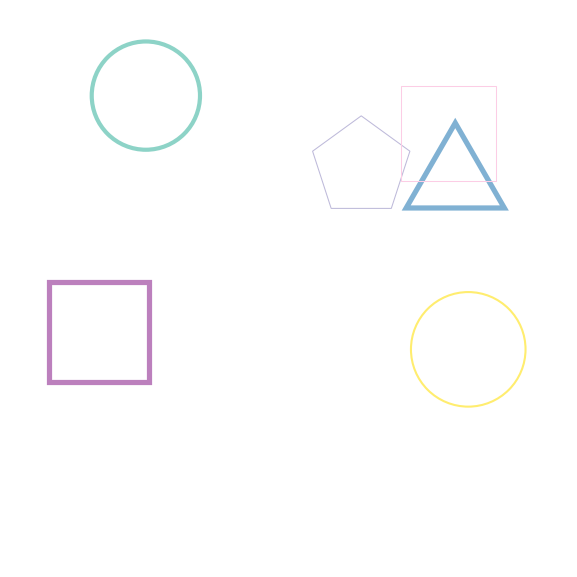[{"shape": "circle", "thickness": 2, "radius": 0.47, "center": [0.253, 0.834]}, {"shape": "pentagon", "thickness": 0.5, "radius": 0.44, "center": [0.626, 0.71]}, {"shape": "triangle", "thickness": 2.5, "radius": 0.49, "center": [0.788, 0.688]}, {"shape": "square", "thickness": 0.5, "radius": 0.41, "center": [0.776, 0.768]}, {"shape": "square", "thickness": 2.5, "radius": 0.43, "center": [0.172, 0.425]}, {"shape": "circle", "thickness": 1, "radius": 0.5, "center": [0.811, 0.394]}]